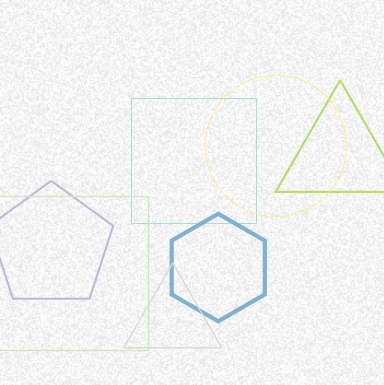[{"shape": "square", "thickness": 0.5, "radius": 0.81, "center": [0.503, 0.583]}, {"shape": "pentagon", "thickness": 1.5, "radius": 0.85, "center": [0.133, 0.361]}, {"shape": "hexagon", "thickness": 3, "radius": 0.7, "center": [0.567, 0.305]}, {"shape": "triangle", "thickness": 1.5, "radius": 0.97, "center": [0.883, 0.598]}, {"shape": "triangle", "thickness": 1, "radius": 0.74, "center": [0.449, 0.17]}, {"shape": "square", "thickness": 1, "radius": 1.0, "center": [0.184, 0.29]}, {"shape": "circle", "thickness": 0.5, "radius": 0.92, "center": [0.716, 0.621]}]